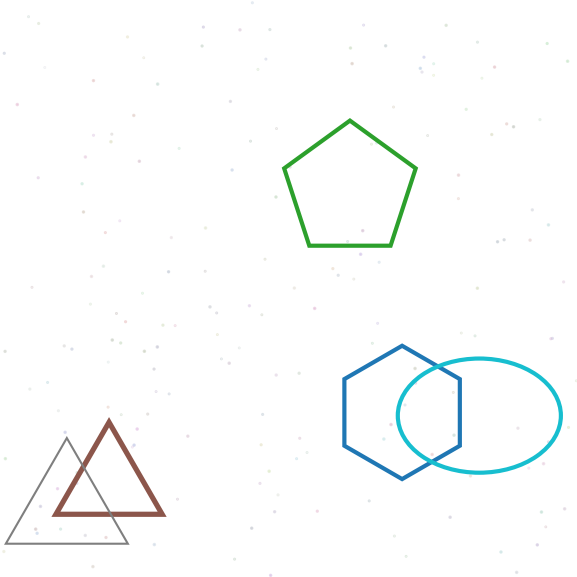[{"shape": "hexagon", "thickness": 2, "radius": 0.58, "center": [0.696, 0.285]}, {"shape": "pentagon", "thickness": 2, "radius": 0.6, "center": [0.606, 0.671]}, {"shape": "triangle", "thickness": 2.5, "radius": 0.53, "center": [0.189, 0.162]}, {"shape": "triangle", "thickness": 1, "radius": 0.61, "center": [0.116, 0.119]}, {"shape": "oval", "thickness": 2, "radius": 0.71, "center": [0.83, 0.279]}]